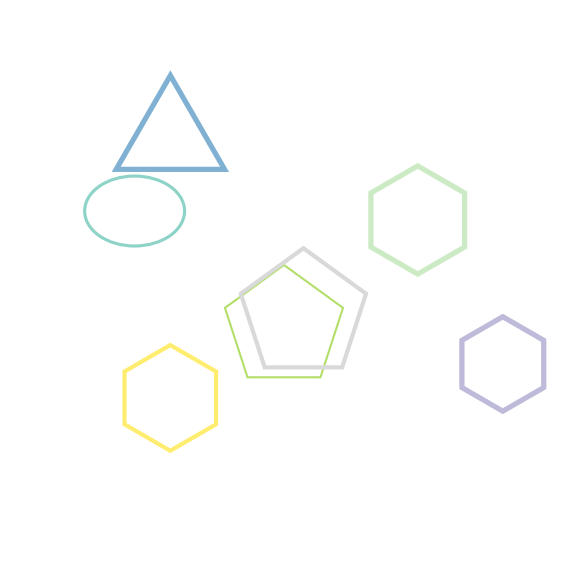[{"shape": "oval", "thickness": 1.5, "radius": 0.43, "center": [0.233, 0.634]}, {"shape": "hexagon", "thickness": 2.5, "radius": 0.41, "center": [0.871, 0.369]}, {"shape": "triangle", "thickness": 2.5, "radius": 0.54, "center": [0.295, 0.76]}, {"shape": "pentagon", "thickness": 1, "radius": 0.54, "center": [0.492, 0.433]}, {"shape": "pentagon", "thickness": 2, "radius": 0.57, "center": [0.525, 0.455]}, {"shape": "hexagon", "thickness": 2.5, "radius": 0.47, "center": [0.723, 0.618]}, {"shape": "hexagon", "thickness": 2, "radius": 0.46, "center": [0.295, 0.31]}]